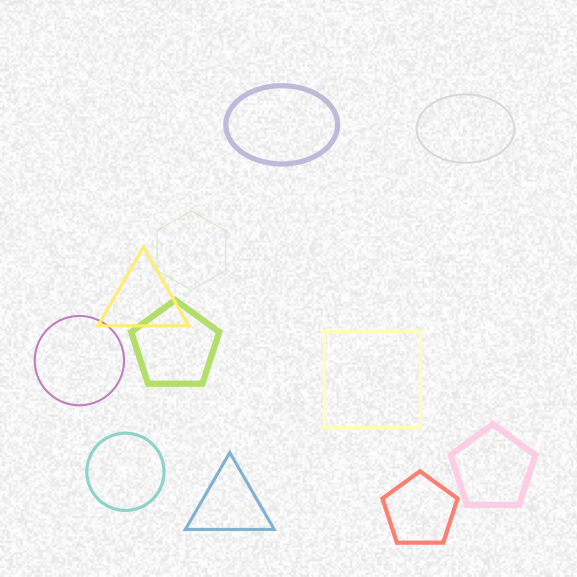[{"shape": "circle", "thickness": 1.5, "radius": 0.33, "center": [0.217, 0.182]}, {"shape": "square", "thickness": 1.5, "radius": 0.42, "center": [0.644, 0.342]}, {"shape": "oval", "thickness": 2.5, "radius": 0.48, "center": [0.488, 0.783]}, {"shape": "pentagon", "thickness": 2, "radius": 0.34, "center": [0.727, 0.115]}, {"shape": "triangle", "thickness": 1.5, "radius": 0.44, "center": [0.398, 0.127]}, {"shape": "pentagon", "thickness": 3, "radius": 0.4, "center": [0.303, 0.4]}, {"shape": "pentagon", "thickness": 3, "radius": 0.39, "center": [0.854, 0.187]}, {"shape": "oval", "thickness": 1, "radius": 0.42, "center": [0.806, 0.776]}, {"shape": "circle", "thickness": 1, "radius": 0.39, "center": [0.137, 0.375]}, {"shape": "hexagon", "thickness": 0.5, "radius": 0.34, "center": [0.331, 0.565]}, {"shape": "triangle", "thickness": 1.5, "radius": 0.45, "center": [0.248, 0.48]}]